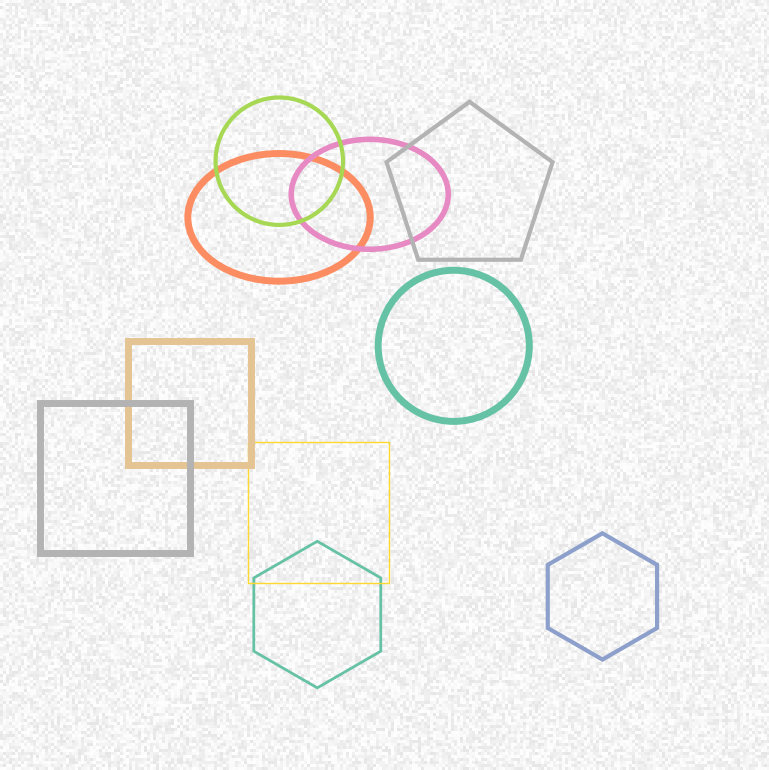[{"shape": "circle", "thickness": 2.5, "radius": 0.49, "center": [0.589, 0.551]}, {"shape": "hexagon", "thickness": 1, "radius": 0.48, "center": [0.412, 0.202]}, {"shape": "oval", "thickness": 2.5, "radius": 0.59, "center": [0.362, 0.718]}, {"shape": "hexagon", "thickness": 1.5, "radius": 0.41, "center": [0.782, 0.225]}, {"shape": "oval", "thickness": 2, "radius": 0.51, "center": [0.48, 0.748]}, {"shape": "circle", "thickness": 1.5, "radius": 0.41, "center": [0.363, 0.791]}, {"shape": "square", "thickness": 0.5, "radius": 0.46, "center": [0.413, 0.334]}, {"shape": "square", "thickness": 2.5, "radius": 0.4, "center": [0.246, 0.477]}, {"shape": "pentagon", "thickness": 1.5, "radius": 0.57, "center": [0.61, 0.754]}, {"shape": "square", "thickness": 2.5, "radius": 0.49, "center": [0.149, 0.379]}]